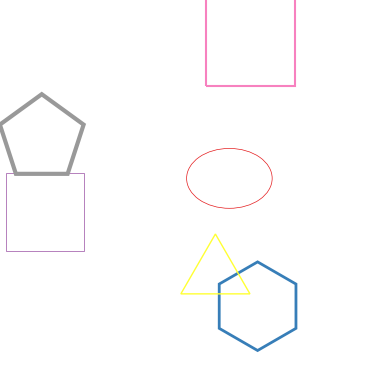[{"shape": "oval", "thickness": 0.5, "radius": 0.56, "center": [0.596, 0.537]}, {"shape": "hexagon", "thickness": 2, "radius": 0.58, "center": [0.669, 0.205]}, {"shape": "square", "thickness": 0.5, "radius": 0.51, "center": [0.116, 0.449]}, {"shape": "triangle", "thickness": 1, "radius": 0.52, "center": [0.56, 0.289]}, {"shape": "square", "thickness": 1.5, "radius": 0.58, "center": [0.651, 0.892]}, {"shape": "pentagon", "thickness": 3, "radius": 0.57, "center": [0.108, 0.641]}]